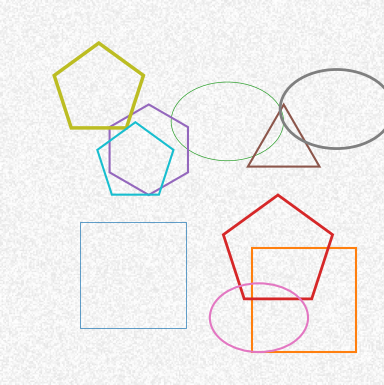[{"shape": "square", "thickness": 0.5, "radius": 0.68, "center": [0.345, 0.285]}, {"shape": "square", "thickness": 1.5, "radius": 0.67, "center": [0.789, 0.221]}, {"shape": "oval", "thickness": 0.5, "radius": 0.73, "center": [0.591, 0.685]}, {"shape": "pentagon", "thickness": 2, "radius": 0.75, "center": [0.722, 0.344]}, {"shape": "hexagon", "thickness": 1.5, "radius": 0.59, "center": [0.386, 0.611]}, {"shape": "triangle", "thickness": 1.5, "radius": 0.54, "center": [0.737, 0.621]}, {"shape": "oval", "thickness": 1.5, "radius": 0.64, "center": [0.673, 0.175]}, {"shape": "oval", "thickness": 2, "radius": 0.73, "center": [0.874, 0.717]}, {"shape": "pentagon", "thickness": 2.5, "radius": 0.61, "center": [0.257, 0.766]}, {"shape": "pentagon", "thickness": 1.5, "radius": 0.52, "center": [0.352, 0.579]}]